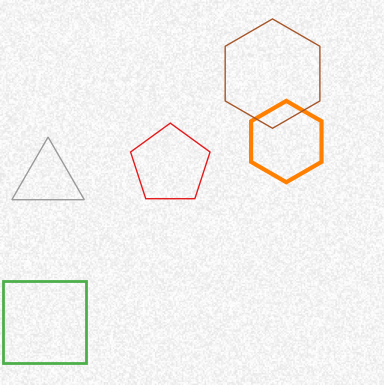[{"shape": "pentagon", "thickness": 1, "radius": 0.54, "center": [0.442, 0.572]}, {"shape": "square", "thickness": 2, "radius": 0.53, "center": [0.115, 0.163]}, {"shape": "hexagon", "thickness": 3, "radius": 0.53, "center": [0.744, 0.632]}, {"shape": "hexagon", "thickness": 1, "radius": 0.71, "center": [0.708, 0.809]}, {"shape": "triangle", "thickness": 1, "radius": 0.54, "center": [0.125, 0.536]}]